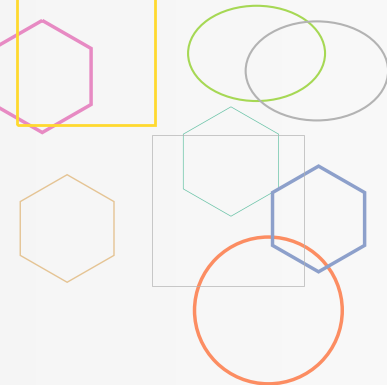[{"shape": "hexagon", "thickness": 0.5, "radius": 0.71, "center": [0.596, 0.58]}, {"shape": "circle", "thickness": 2.5, "radius": 0.95, "center": [0.693, 0.194]}, {"shape": "hexagon", "thickness": 2.5, "radius": 0.69, "center": [0.822, 0.431]}, {"shape": "hexagon", "thickness": 2.5, "radius": 0.73, "center": [0.109, 0.801]}, {"shape": "oval", "thickness": 1.5, "radius": 0.88, "center": [0.662, 0.861]}, {"shape": "square", "thickness": 2, "radius": 0.89, "center": [0.222, 0.852]}, {"shape": "hexagon", "thickness": 1, "radius": 0.7, "center": [0.173, 0.407]}, {"shape": "oval", "thickness": 1.5, "radius": 0.92, "center": [0.818, 0.816]}, {"shape": "square", "thickness": 0.5, "radius": 0.98, "center": [0.588, 0.454]}]